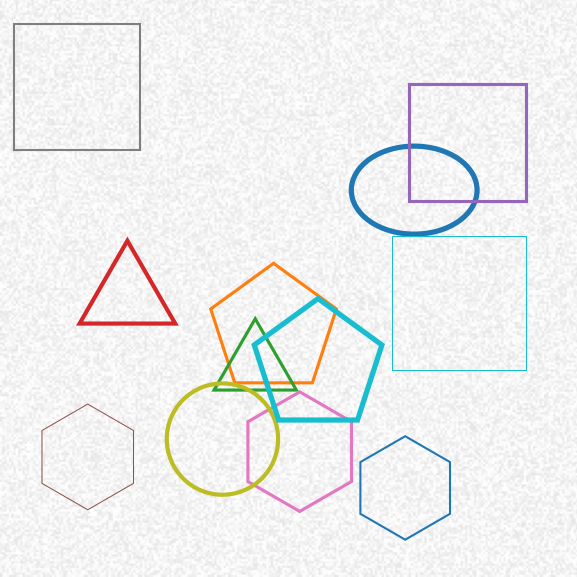[{"shape": "oval", "thickness": 2.5, "radius": 0.54, "center": [0.717, 0.67]}, {"shape": "hexagon", "thickness": 1, "radius": 0.45, "center": [0.702, 0.154]}, {"shape": "pentagon", "thickness": 1.5, "radius": 0.57, "center": [0.474, 0.429]}, {"shape": "triangle", "thickness": 1.5, "radius": 0.41, "center": [0.442, 0.365]}, {"shape": "triangle", "thickness": 2, "radius": 0.48, "center": [0.221, 0.487]}, {"shape": "square", "thickness": 1.5, "radius": 0.5, "center": [0.809, 0.752]}, {"shape": "hexagon", "thickness": 0.5, "radius": 0.46, "center": [0.152, 0.208]}, {"shape": "hexagon", "thickness": 1.5, "radius": 0.52, "center": [0.519, 0.217]}, {"shape": "square", "thickness": 1, "radius": 0.55, "center": [0.134, 0.848]}, {"shape": "circle", "thickness": 2, "radius": 0.48, "center": [0.385, 0.239]}, {"shape": "square", "thickness": 0.5, "radius": 0.58, "center": [0.794, 0.475]}, {"shape": "pentagon", "thickness": 2.5, "radius": 0.58, "center": [0.551, 0.366]}]